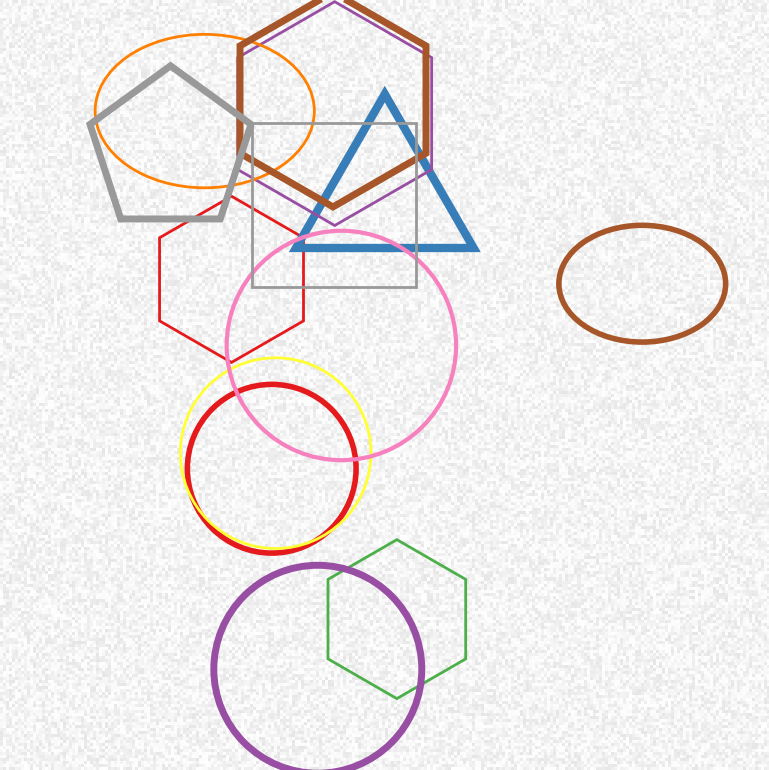[{"shape": "circle", "thickness": 2, "radius": 0.55, "center": [0.353, 0.391]}, {"shape": "hexagon", "thickness": 1, "radius": 0.54, "center": [0.301, 0.637]}, {"shape": "triangle", "thickness": 3, "radius": 0.67, "center": [0.5, 0.745]}, {"shape": "hexagon", "thickness": 1, "radius": 0.52, "center": [0.515, 0.196]}, {"shape": "hexagon", "thickness": 1, "radius": 0.73, "center": [0.435, 0.852]}, {"shape": "circle", "thickness": 2.5, "radius": 0.68, "center": [0.413, 0.131]}, {"shape": "oval", "thickness": 1, "radius": 0.71, "center": [0.266, 0.856]}, {"shape": "circle", "thickness": 1, "radius": 0.62, "center": [0.358, 0.411]}, {"shape": "oval", "thickness": 2, "radius": 0.54, "center": [0.834, 0.632]}, {"shape": "hexagon", "thickness": 2.5, "radius": 0.7, "center": [0.432, 0.871]}, {"shape": "circle", "thickness": 1.5, "radius": 0.74, "center": [0.443, 0.551]}, {"shape": "square", "thickness": 1, "radius": 0.53, "center": [0.434, 0.734]}, {"shape": "pentagon", "thickness": 2.5, "radius": 0.55, "center": [0.221, 0.805]}]